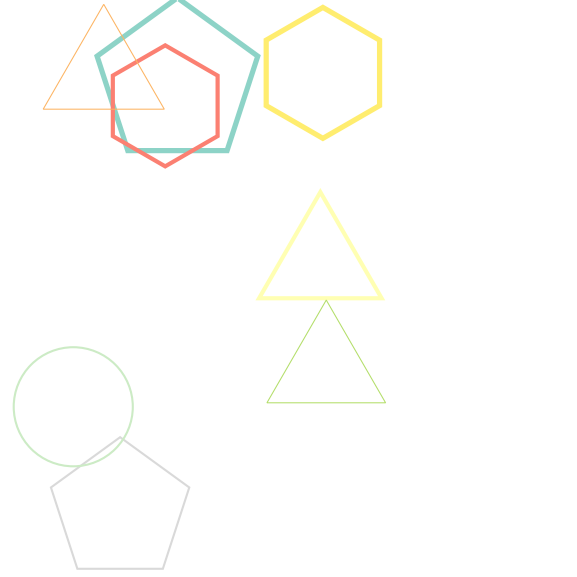[{"shape": "pentagon", "thickness": 2.5, "radius": 0.73, "center": [0.307, 0.857]}, {"shape": "triangle", "thickness": 2, "radius": 0.61, "center": [0.555, 0.544]}, {"shape": "hexagon", "thickness": 2, "radius": 0.52, "center": [0.286, 0.816]}, {"shape": "triangle", "thickness": 0.5, "radius": 0.61, "center": [0.18, 0.871]}, {"shape": "triangle", "thickness": 0.5, "radius": 0.59, "center": [0.565, 0.361]}, {"shape": "pentagon", "thickness": 1, "radius": 0.63, "center": [0.208, 0.116]}, {"shape": "circle", "thickness": 1, "radius": 0.52, "center": [0.127, 0.295]}, {"shape": "hexagon", "thickness": 2.5, "radius": 0.57, "center": [0.559, 0.873]}]